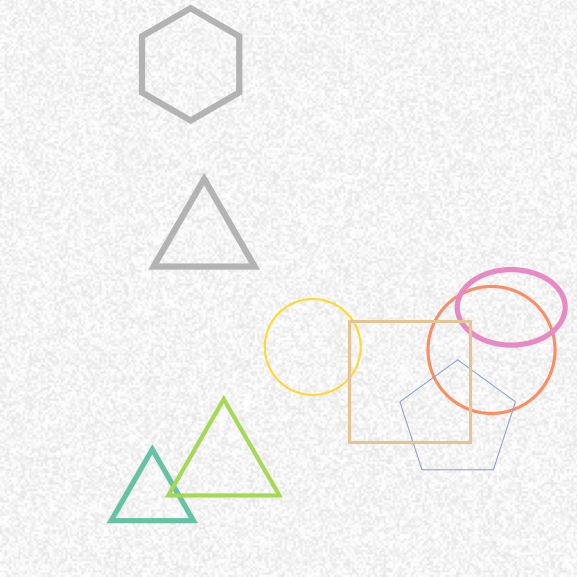[{"shape": "triangle", "thickness": 2.5, "radius": 0.41, "center": [0.264, 0.139]}, {"shape": "circle", "thickness": 1.5, "radius": 0.55, "center": [0.851, 0.393]}, {"shape": "pentagon", "thickness": 0.5, "radius": 0.53, "center": [0.792, 0.271]}, {"shape": "oval", "thickness": 2.5, "radius": 0.47, "center": [0.885, 0.467]}, {"shape": "triangle", "thickness": 2, "radius": 0.56, "center": [0.387, 0.197]}, {"shape": "circle", "thickness": 1, "radius": 0.42, "center": [0.542, 0.398]}, {"shape": "square", "thickness": 1.5, "radius": 0.52, "center": [0.709, 0.338]}, {"shape": "hexagon", "thickness": 3, "radius": 0.49, "center": [0.33, 0.888]}, {"shape": "triangle", "thickness": 3, "radius": 0.51, "center": [0.354, 0.588]}]